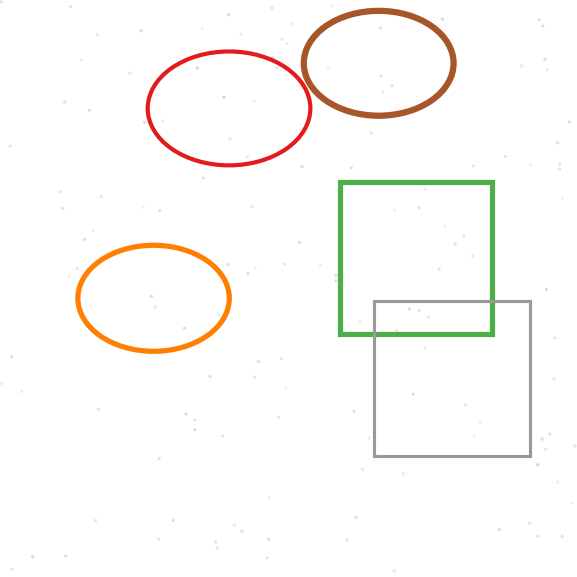[{"shape": "oval", "thickness": 2, "radius": 0.7, "center": [0.397, 0.811]}, {"shape": "square", "thickness": 2.5, "radius": 0.66, "center": [0.72, 0.552]}, {"shape": "oval", "thickness": 2.5, "radius": 0.66, "center": [0.266, 0.483]}, {"shape": "oval", "thickness": 3, "radius": 0.65, "center": [0.656, 0.89]}, {"shape": "square", "thickness": 1.5, "radius": 0.67, "center": [0.783, 0.344]}]